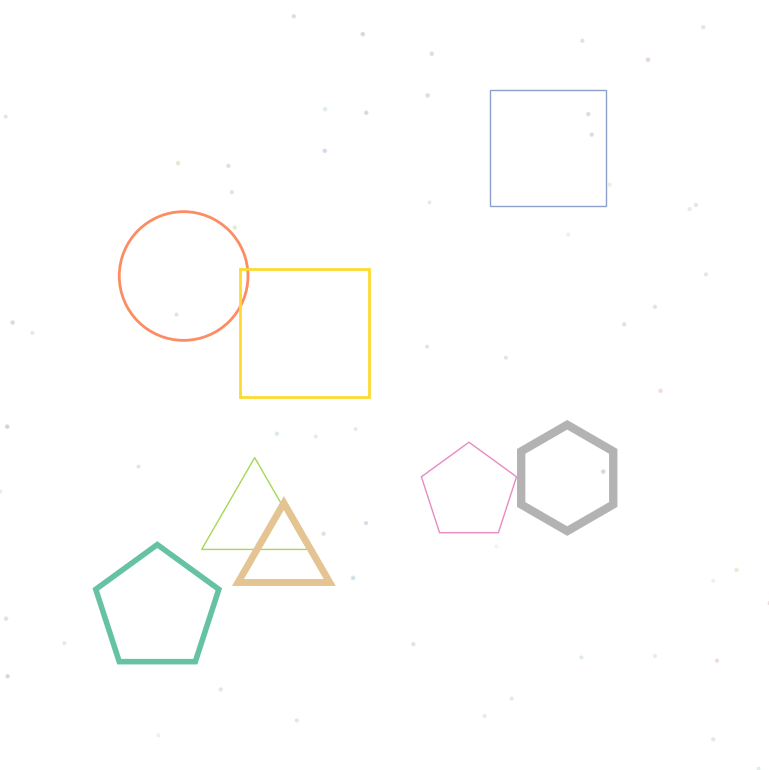[{"shape": "pentagon", "thickness": 2, "radius": 0.42, "center": [0.204, 0.209]}, {"shape": "circle", "thickness": 1, "radius": 0.42, "center": [0.238, 0.642]}, {"shape": "square", "thickness": 0.5, "radius": 0.38, "center": [0.712, 0.808]}, {"shape": "pentagon", "thickness": 0.5, "radius": 0.32, "center": [0.609, 0.361]}, {"shape": "triangle", "thickness": 0.5, "radius": 0.4, "center": [0.331, 0.326]}, {"shape": "square", "thickness": 1, "radius": 0.42, "center": [0.396, 0.567]}, {"shape": "triangle", "thickness": 2.5, "radius": 0.34, "center": [0.369, 0.278]}, {"shape": "hexagon", "thickness": 3, "radius": 0.35, "center": [0.737, 0.379]}]